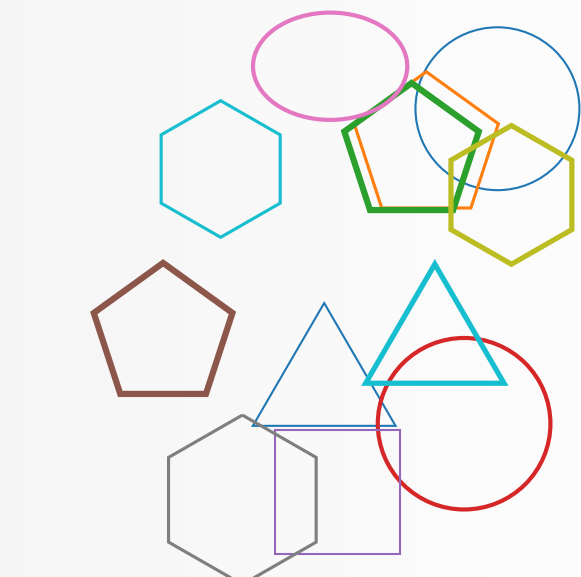[{"shape": "circle", "thickness": 1, "radius": 0.71, "center": [0.856, 0.811]}, {"shape": "triangle", "thickness": 1, "radius": 0.71, "center": [0.558, 0.333]}, {"shape": "pentagon", "thickness": 1.5, "radius": 0.65, "center": [0.733, 0.744]}, {"shape": "pentagon", "thickness": 3, "radius": 0.61, "center": [0.708, 0.734]}, {"shape": "circle", "thickness": 2, "radius": 0.74, "center": [0.798, 0.265]}, {"shape": "square", "thickness": 1, "radius": 0.54, "center": [0.581, 0.147]}, {"shape": "pentagon", "thickness": 3, "radius": 0.63, "center": [0.281, 0.418]}, {"shape": "oval", "thickness": 2, "radius": 0.66, "center": [0.568, 0.884]}, {"shape": "hexagon", "thickness": 1.5, "radius": 0.73, "center": [0.417, 0.134]}, {"shape": "hexagon", "thickness": 2.5, "radius": 0.6, "center": [0.88, 0.662]}, {"shape": "hexagon", "thickness": 1.5, "radius": 0.59, "center": [0.38, 0.706]}, {"shape": "triangle", "thickness": 2.5, "radius": 0.69, "center": [0.748, 0.404]}]